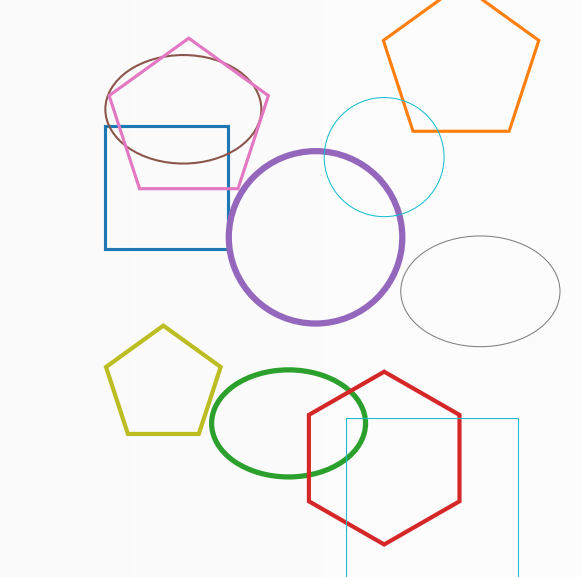[{"shape": "square", "thickness": 1.5, "radius": 0.53, "center": [0.287, 0.674]}, {"shape": "pentagon", "thickness": 1.5, "radius": 0.7, "center": [0.793, 0.886]}, {"shape": "oval", "thickness": 2.5, "radius": 0.66, "center": [0.496, 0.266]}, {"shape": "hexagon", "thickness": 2, "radius": 0.75, "center": [0.661, 0.206]}, {"shape": "circle", "thickness": 3, "radius": 0.75, "center": [0.543, 0.588]}, {"shape": "oval", "thickness": 1, "radius": 0.67, "center": [0.315, 0.81]}, {"shape": "pentagon", "thickness": 1.5, "radius": 0.72, "center": [0.325, 0.789]}, {"shape": "oval", "thickness": 0.5, "radius": 0.68, "center": [0.826, 0.495]}, {"shape": "pentagon", "thickness": 2, "radius": 0.52, "center": [0.281, 0.332]}, {"shape": "circle", "thickness": 0.5, "radius": 0.52, "center": [0.661, 0.727]}, {"shape": "square", "thickness": 0.5, "radius": 0.74, "center": [0.743, 0.127]}]